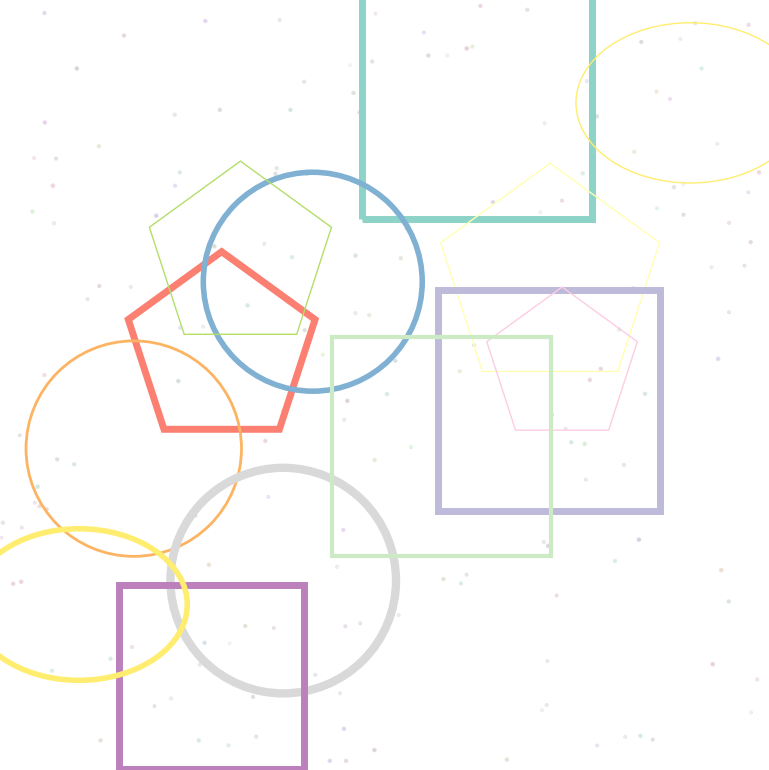[{"shape": "square", "thickness": 2.5, "radius": 0.75, "center": [0.62, 0.866]}, {"shape": "pentagon", "thickness": 0.5, "radius": 0.75, "center": [0.714, 0.639]}, {"shape": "square", "thickness": 2.5, "radius": 0.72, "center": [0.713, 0.48]}, {"shape": "pentagon", "thickness": 2.5, "radius": 0.64, "center": [0.288, 0.546]}, {"shape": "circle", "thickness": 2, "radius": 0.71, "center": [0.406, 0.634]}, {"shape": "circle", "thickness": 1, "radius": 0.7, "center": [0.174, 0.417]}, {"shape": "pentagon", "thickness": 0.5, "radius": 0.62, "center": [0.312, 0.666]}, {"shape": "pentagon", "thickness": 0.5, "radius": 0.51, "center": [0.73, 0.524]}, {"shape": "circle", "thickness": 3, "radius": 0.73, "center": [0.368, 0.246]}, {"shape": "square", "thickness": 2.5, "radius": 0.6, "center": [0.275, 0.121]}, {"shape": "square", "thickness": 1.5, "radius": 0.71, "center": [0.573, 0.42]}, {"shape": "oval", "thickness": 2, "radius": 0.7, "center": [0.103, 0.215]}, {"shape": "oval", "thickness": 0.5, "radius": 0.74, "center": [0.897, 0.866]}]